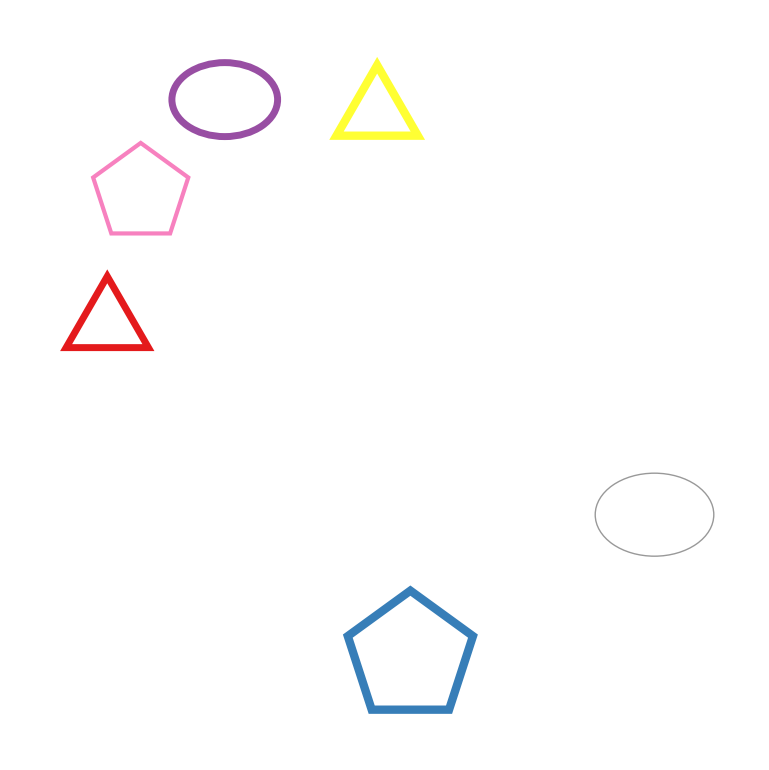[{"shape": "triangle", "thickness": 2.5, "radius": 0.31, "center": [0.139, 0.579]}, {"shape": "pentagon", "thickness": 3, "radius": 0.43, "center": [0.533, 0.147]}, {"shape": "oval", "thickness": 2.5, "radius": 0.34, "center": [0.292, 0.871]}, {"shape": "triangle", "thickness": 3, "radius": 0.31, "center": [0.49, 0.854]}, {"shape": "pentagon", "thickness": 1.5, "radius": 0.32, "center": [0.183, 0.749]}, {"shape": "oval", "thickness": 0.5, "radius": 0.38, "center": [0.85, 0.332]}]